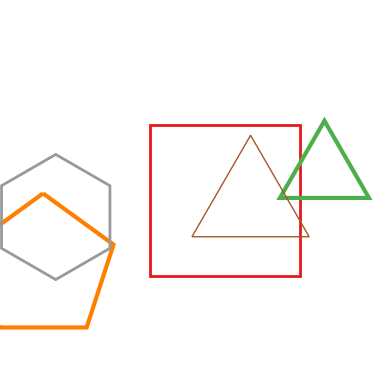[{"shape": "square", "thickness": 2, "radius": 0.98, "center": [0.584, 0.479]}, {"shape": "triangle", "thickness": 3, "radius": 0.67, "center": [0.843, 0.553]}, {"shape": "pentagon", "thickness": 3, "radius": 0.96, "center": [0.112, 0.305]}, {"shape": "triangle", "thickness": 1, "radius": 0.88, "center": [0.651, 0.473]}, {"shape": "hexagon", "thickness": 2, "radius": 0.81, "center": [0.145, 0.436]}]